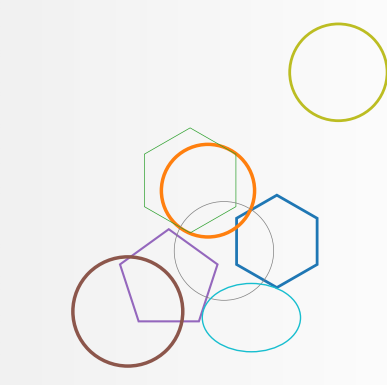[{"shape": "hexagon", "thickness": 2, "radius": 0.6, "center": [0.714, 0.373]}, {"shape": "circle", "thickness": 2.5, "radius": 0.6, "center": [0.537, 0.505]}, {"shape": "hexagon", "thickness": 0.5, "radius": 0.68, "center": [0.491, 0.531]}, {"shape": "pentagon", "thickness": 1.5, "radius": 0.66, "center": [0.436, 0.272]}, {"shape": "circle", "thickness": 2.5, "radius": 0.71, "center": [0.33, 0.191]}, {"shape": "circle", "thickness": 0.5, "radius": 0.64, "center": [0.578, 0.348]}, {"shape": "circle", "thickness": 2, "radius": 0.63, "center": [0.873, 0.812]}, {"shape": "oval", "thickness": 1, "radius": 0.63, "center": [0.649, 0.175]}]